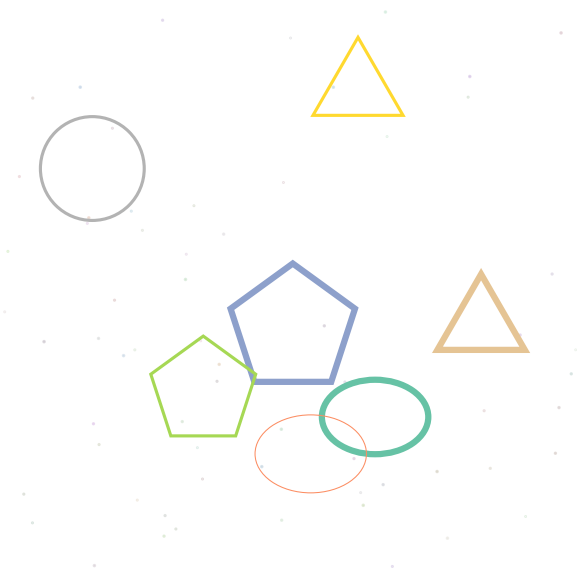[{"shape": "oval", "thickness": 3, "radius": 0.46, "center": [0.65, 0.277]}, {"shape": "oval", "thickness": 0.5, "radius": 0.48, "center": [0.538, 0.213]}, {"shape": "pentagon", "thickness": 3, "radius": 0.57, "center": [0.507, 0.43]}, {"shape": "pentagon", "thickness": 1.5, "radius": 0.48, "center": [0.352, 0.322]}, {"shape": "triangle", "thickness": 1.5, "radius": 0.45, "center": [0.62, 0.844]}, {"shape": "triangle", "thickness": 3, "radius": 0.44, "center": [0.833, 0.437]}, {"shape": "circle", "thickness": 1.5, "radius": 0.45, "center": [0.16, 0.707]}]